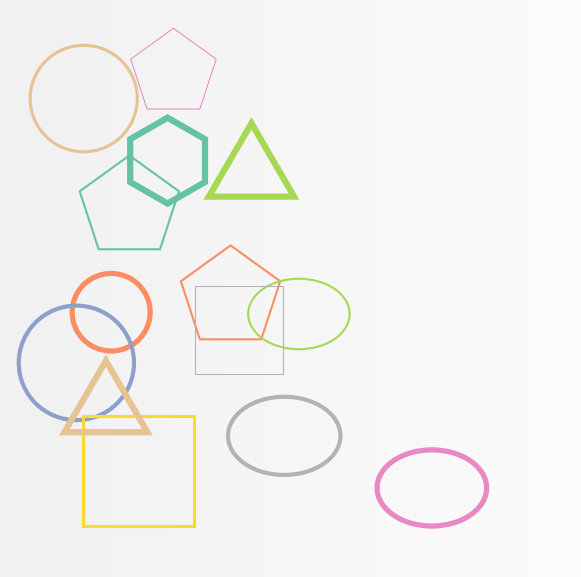[{"shape": "pentagon", "thickness": 1, "radius": 0.45, "center": [0.223, 0.64]}, {"shape": "hexagon", "thickness": 3, "radius": 0.37, "center": [0.288, 0.721]}, {"shape": "circle", "thickness": 2.5, "radius": 0.34, "center": [0.191, 0.458]}, {"shape": "pentagon", "thickness": 1, "radius": 0.45, "center": [0.397, 0.484]}, {"shape": "circle", "thickness": 2, "radius": 0.5, "center": [0.131, 0.371]}, {"shape": "pentagon", "thickness": 0.5, "radius": 0.39, "center": [0.298, 0.873]}, {"shape": "oval", "thickness": 2.5, "radius": 0.47, "center": [0.743, 0.154]}, {"shape": "oval", "thickness": 1, "radius": 0.44, "center": [0.514, 0.455]}, {"shape": "triangle", "thickness": 3, "radius": 0.42, "center": [0.433, 0.701]}, {"shape": "square", "thickness": 1.5, "radius": 0.48, "center": [0.238, 0.183]}, {"shape": "triangle", "thickness": 3, "radius": 0.41, "center": [0.182, 0.292]}, {"shape": "circle", "thickness": 1.5, "radius": 0.46, "center": [0.144, 0.828]}, {"shape": "oval", "thickness": 2, "radius": 0.48, "center": [0.489, 0.244]}, {"shape": "square", "thickness": 0.5, "radius": 0.38, "center": [0.411, 0.428]}]